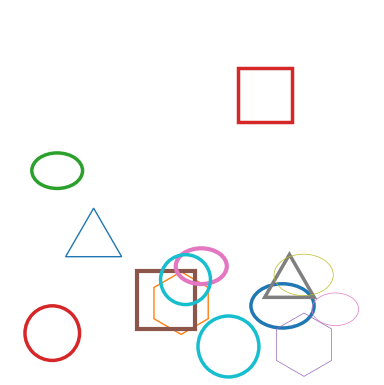[{"shape": "triangle", "thickness": 1, "radius": 0.42, "center": [0.243, 0.375]}, {"shape": "oval", "thickness": 2.5, "radius": 0.41, "center": [0.734, 0.206]}, {"shape": "hexagon", "thickness": 1, "radius": 0.41, "center": [0.47, 0.213]}, {"shape": "oval", "thickness": 2.5, "radius": 0.33, "center": [0.149, 0.557]}, {"shape": "square", "thickness": 2.5, "radius": 0.35, "center": [0.687, 0.753]}, {"shape": "circle", "thickness": 2.5, "radius": 0.35, "center": [0.136, 0.135]}, {"shape": "hexagon", "thickness": 0.5, "radius": 0.41, "center": [0.79, 0.105]}, {"shape": "square", "thickness": 3, "radius": 0.38, "center": [0.43, 0.22]}, {"shape": "oval", "thickness": 3, "radius": 0.33, "center": [0.523, 0.309]}, {"shape": "oval", "thickness": 0.5, "radius": 0.3, "center": [0.871, 0.197]}, {"shape": "triangle", "thickness": 2.5, "radius": 0.37, "center": [0.752, 0.265]}, {"shape": "oval", "thickness": 0.5, "radius": 0.38, "center": [0.789, 0.286]}, {"shape": "circle", "thickness": 2.5, "radius": 0.32, "center": [0.482, 0.274]}, {"shape": "circle", "thickness": 2.5, "radius": 0.4, "center": [0.593, 0.1]}]